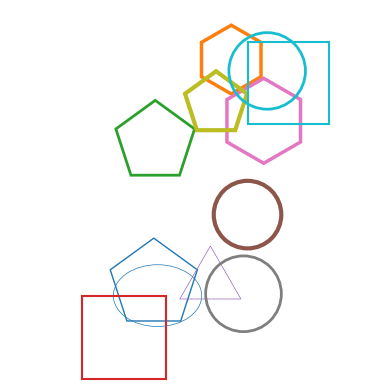[{"shape": "pentagon", "thickness": 1, "radius": 0.59, "center": [0.399, 0.262]}, {"shape": "oval", "thickness": 0.5, "radius": 0.57, "center": [0.409, 0.232]}, {"shape": "hexagon", "thickness": 2.5, "radius": 0.45, "center": [0.601, 0.845]}, {"shape": "pentagon", "thickness": 2, "radius": 0.54, "center": [0.403, 0.632]}, {"shape": "square", "thickness": 1.5, "radius": 0.54, "center": [0.321, 0.123]}, {"shape": "triangle", "thickness": 0.5, "radius": 0.46, "center": [0.546, 0.269]}, {"shape": "circle", "thickness": 3, "radius": 0.44, "center": [0.643, 0.443]}, {"shape": "hexagon", "thickness": 2.5, "radius": 0.55, "center": [0.685, 0.686]}, {"shape": "circle", "thickness": 2, "radius": 0.49, "center": [0.632, 0.237]}, {"shape": "pentagon", "thickness": 3, "radius": 0.42, "center": [0.561, 0.73]}, {"shape": "circle", "thickness": 2, "radius": 0.5, "center": [0.694, 0.816]}, {"shape": "square", "thickness": 1.5, "radius": 0.53, "center": [0.75, 0.784]}]